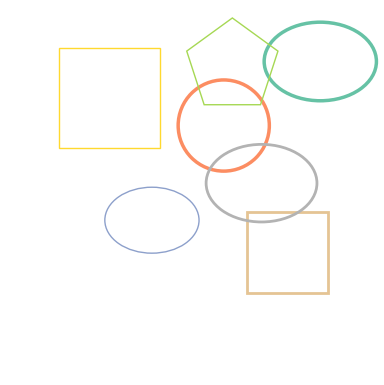[{"shape": "oval", "thickness": 2.5, "radius": 0.73, "center": [0.832, 0.84]}, {"shape": "circle", "thickness": 2.5, "radius": 0.59, "center": [0.581, 0.674]}, {"shape": "oval", "thickness": 1, "radius": 0.61, "center": [0.395, 0.428]}, {"shape": "pentagon", "thickness": 1, "radius": 0.62, "center": [0.603, 0.829]}, {"shape": "square", "thickness": 1, "radius": 0.65, "center": [0.284, 0.745]}, {"shape": "square", "thickness": 2, "radius": 0.53, "center": [0.748, 0.344]}, {"shape": "oval", "thickness": 2, "radius": 0.72, "center": [0.679, 0.524]}]